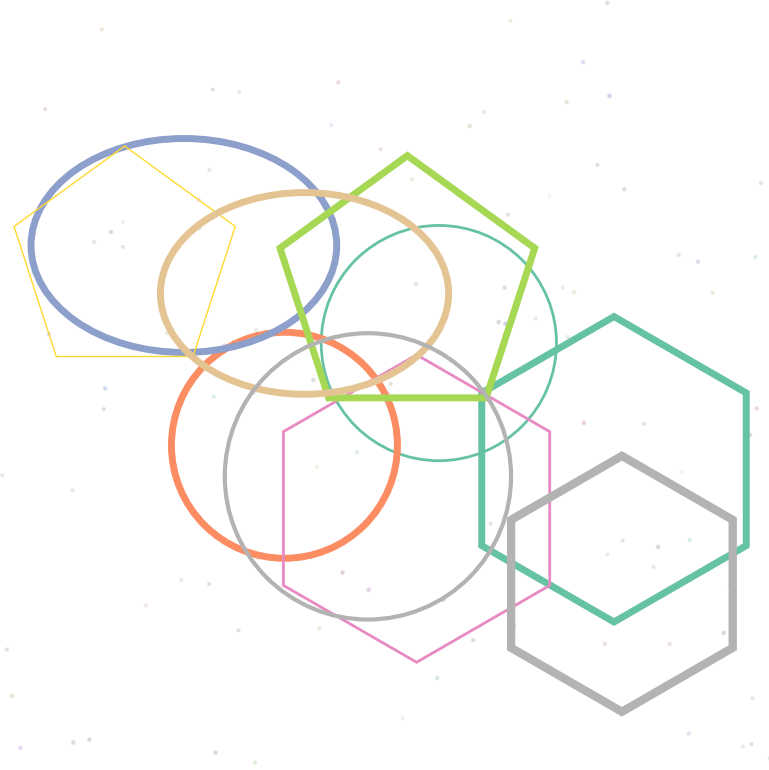[{"shape": "circle", "thickness": 1, "radius": 0.76, "center": [0.57, 0.554]}, {"shape": "hexagon", "thickness": 2.5, "radius": 0.99, "center": [0.797, 0.391]}, {"shape": "circle", "thickness": 2.5, "radius": 0.73, "center": [0.369, 0.422]}, {"shape": "oval", "thickness": 2.5, "radius": 0.99, "center": [0.239, 0.681]}, {"shape": "hexagon", "thickness": 1, "radius": 1.0, "center": [0.541, 0.34]}, {"shape": "pentagon", "thickness": 2.5, "radius": 0.87, "center": [0.529, 0.624]}, {"shape": "pentagon", "thickness": 0.5, "radius": 0.76, "center": [0.162, 0.659]}, {"shape": "oval", "thickness": 2.5, "radius": 0.94, "center": [0.395, 0.619]}, {"shape": "circle", "thickness": 1.5, "radius": 0.93, "center": [0.478, 0.381]}, {"shape": "hexagon", "thickness": 3, "radius": 0.83, "center": [0.808, 0.242]}]